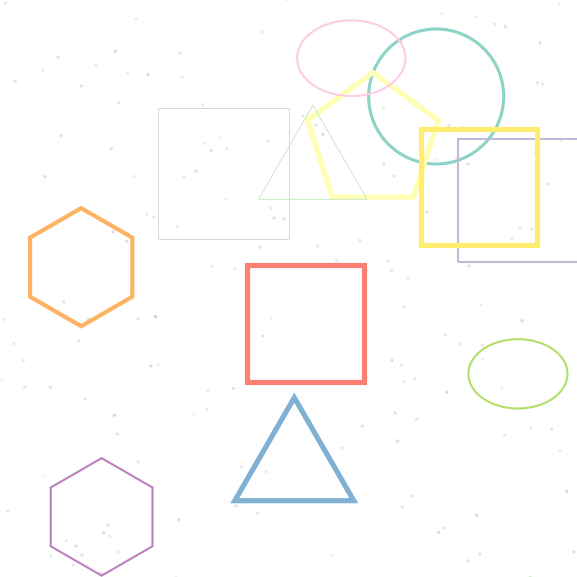[{"shape": "circle", "thickness": 1.5, "radius": 0.58, "center": [0.755, 0.832]}, {"shape": "pentagon", "thickness": 2.5, "radius": 0.6, "center": [0.646, 0.754]}, {"shape": "square", "thickness": 1, "radius": 0.53, "center": [0.9, 0.652]}, {"shape": "square", "thickness": 2.5, "radius": 0.51, "center": [0.53, 0.438]}, {"shape": "triangle", "thickness": 2.5, "radius": 0.59, "center": [0.51, 0.192]}, {"shape": "hexagon", "thickness": 2, "radius": 0.51, "center": [0.141, 0.537]}, {"shape": "oval", "thickness": 1, "radius": 0.43, "center": [0.897, 0.352]}, {"shape": "oval", "thickness": 1, "radius": 0.47, "center": [0.608, 0.898]}, {"shape": "square", "thickness": 0.5, "radius": 0.57, "center": [0.387, 0.698]}, {"shape": "hexagon", "thickness": 1, "radius": 0.51, "center": [0.176, 0.104]}, {"shape": "triangle", "thickness": 0.5, "radius": 0.54, "center": [0.542, 0.708]}, {"shape": "square", "thickness": 2.5, "radius": 0.5, "center": [0.83, 0.675]}]